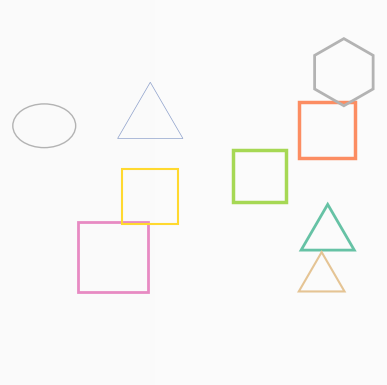[{"shape": "triangle", "thickness": 2, "radius": 0.4, "center": [0.846, 0.39]}, {"shape": "square", "thickness": 2.5, "radius": 0.36, "center": [0.844, 0.663]}, {"shape": "triangle", "thickness": 0.5, "radius": 0.49, "center": [0.388, 0.689]}, {"shape": "square", "thickness": 2, "radius": 0.45, "center": [0.292, 0.332]}, {"shape": "square", "thickness": 2.5, "radius": 0.34, "center": [0.669, 0.544]}, {"shape": "square", "thickness": 1.5, "radius": 0.36, "center": [0.386, 0.49]}, {"shape": "triangle", "thickness": 1.5, "radius": 0.34, "center": [0.83, 0.277]}, {"shape": "hexagon", "thickness": 2, "radius": 0.44, "center": [0.887, 0.812]}, {"shape": "oval", "thickness": 1, "radius": 0.41, "center": [0.114, 0.673]}]